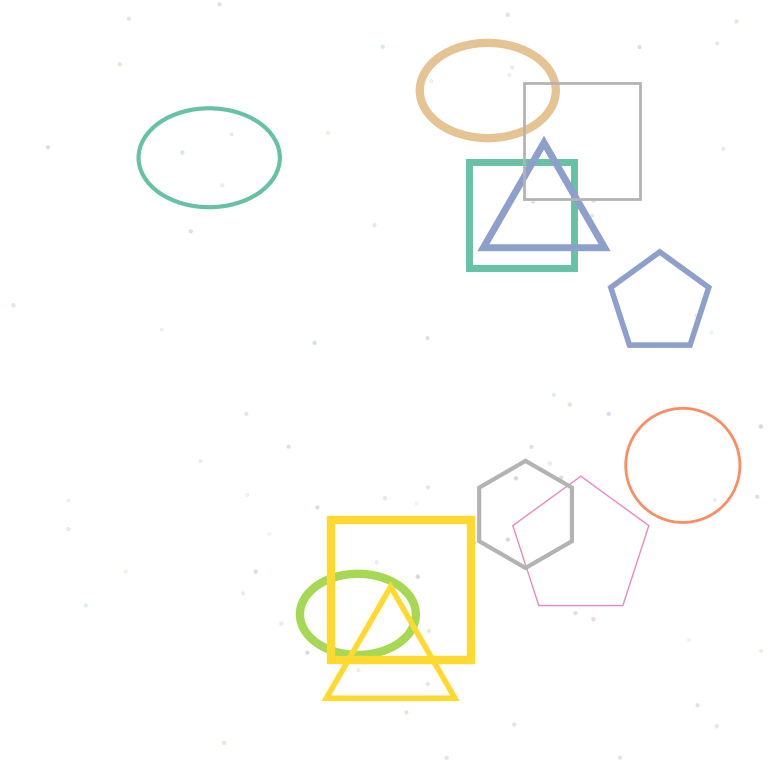[{"shape": "square", "thickness": 2.5, "radius": 0.34, "center": [0.677, 0.721]}, {"shape": "oval", "thickness": 1.5, "radius": 0.46, "center": [0.272, 0.795]}, {"shape": "circle", "thickness": 1, "radius": 0.37, "center": [0.887, 0.396]}, {"shape": "pentagon", "thickness": 2, "radius": 0.33, "center": [0.857, 0.606]}, {"shape": "triangle", "thickness": 2.5, "radius": 0.45, "center": [0.706, 0.724]}, {"shape": "pentagon", "thickness": 0.5, "radius": 0.46, "center": [0.754, 0.289]}, {"shape": "oval", "thickness": 3, "radius": 0.38, "center": [0.465, 0.202]}, {"shape": "triangle", "thickness": 2, "radius": 0.48, "center": [0.507, 0.141]}, {"shape": "square", "thickness": 3, "radius": 0.45, "center": [0.521, 0.234]}, {"shape": "oval", "thickness": 3, "radius": 0.44, "center": [0.634, 0.882]}, {"shape": "hexagon", "thickness": 1.5, "radius": 0.35, "center": [0.683, 0.332]}, {"shape": "square", "thickness": 1, "radius": 0.38, "center": [0.756, 0.817]}]